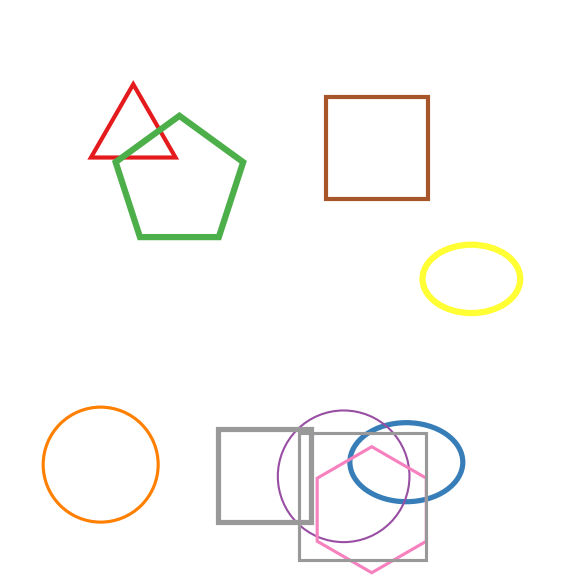[{"shape": "triangle", "thickness": 2, "radius": 0.42, "center": [0.231, 0.769]}, {"shape": "oval", "thickness": 2.5, "radius": 0.49, "center": [0.704, 0.199]}, {"shape": "pentagon", "thickness": 3, "radius": 0.58, "center": [0.311, 0.682]}, {"shape": "circle", "thickness": 1, "radius": 0.57, "center": [0.595, 0.174]}, {"shape": "circle", "thickness": 1.5, "radius": 0.5, "center": [0.174, 0.195]}, {"shape": "oval", "thickness": 3, "radius": 0.42, "center": [0.816, 0.516]}, {"shape": "square", "thickness": 2, "radius": 0.45, "center": [0.653, 0.743]}, {"shape": "hexagon", "thickness": 1.5, "radius": 0.55, "center": [0.644, 0.116]}, {"shape": "square", "thickness": 1.5, "radius": 0.55, "center": [0.628, 0.139]}, {"shape": "square", "thickness": 2.5, "radius": 0.4, "center": [0.459, 0.175]}]